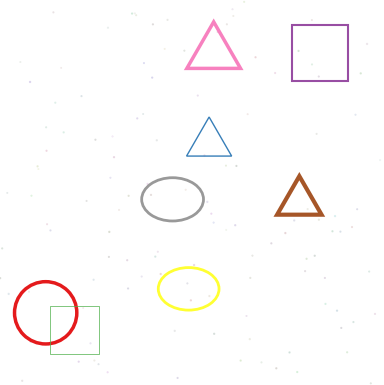[{"shape": "circle", "thickness": 2.5, "radius": 0.4, "center": [0.119, 0.187]}, {"shape": "triangle", "thickness": 1, "radius": 0.34, "center": [0.543, 0.628]}, {"shape": "square", "thickness": 0.5, "radius": 0.32, "center": [0.195, 0.143]}, {"shape": "square", "thickness": 1.5, "radius": 0.37, "center": [0.831, 0.862]}, {"shape": "oval", "thickness": 2, "radius": 0.39, "center": [0.49, 0.25]}, {"shape": "triangle", "thickness": 3, "radius": 0.33, "center": [0.777, 0.476]}, {"shape": "triangle", "thickness": 2.5, "radius": 0.4, "center": [0.555, 0.863]}, {"shape": "oval", "thickness": 2, "radius": 0.4, "center": [0.448, 0.482]}]